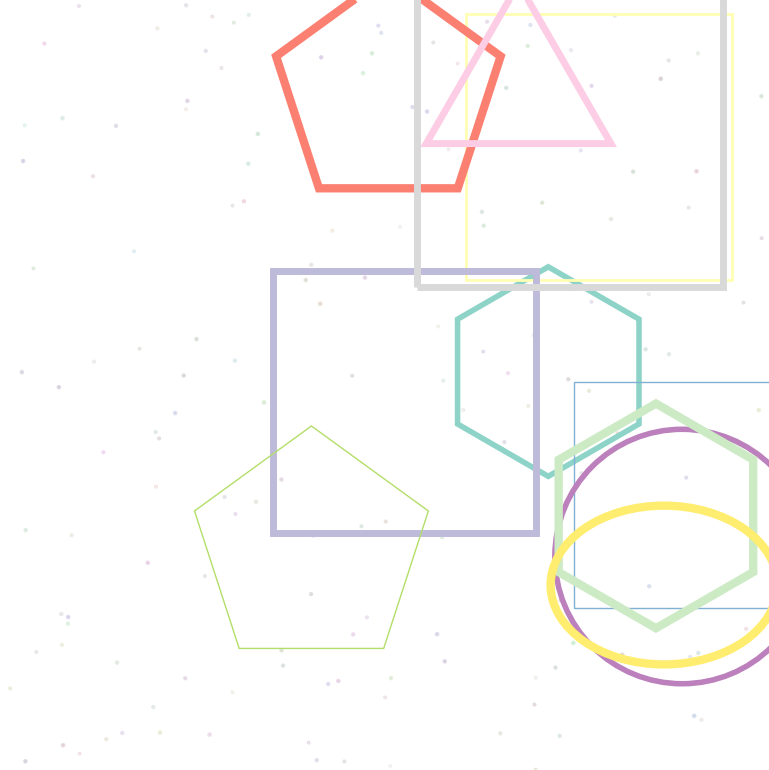[{"shape": "hexagon", "thickness": 2, "radius": 0.68, "center": [0.712, 0.517]}, {"shape": "square", "thickness": 1, "radius": 0.86, "center": [0.778, 0.81]}, {"shape": "square", "thickness": 2.5, "radius": 0.85, "center": [0.525, 0.478]}, {"shape": "pentagon", "thickness": 3, "radius": 0.77, "center": [0.504, 0.879]}, {"shape": "square", "thickness": 0.5, "radius": 0.74, "center": [0.893, 0.357]}, {"shape": "pentagon", "thickness": 0.5, "radius": 0.8, "center": [0.404, 0.287]}, {"shape": "triangle", "thickness": 2.5, "radius": 0.69, "center": [0.674, 0.883]}, {"shape": "square", "thickness": 2.5, "radius": 0.99, "center": [0.74, 0.826]}, {"shape": "circle", "thickness": 2, "radius": 0.83, "center": [0.886, 0.277]}, {"shape": "hexagon", "thickness": 3, "radius": 0.73, "center": [0.852, 0.33]}, {"shape": "oval", "thickness": 3, "radius": 0.74, "center": [0.862, 0.24]}]